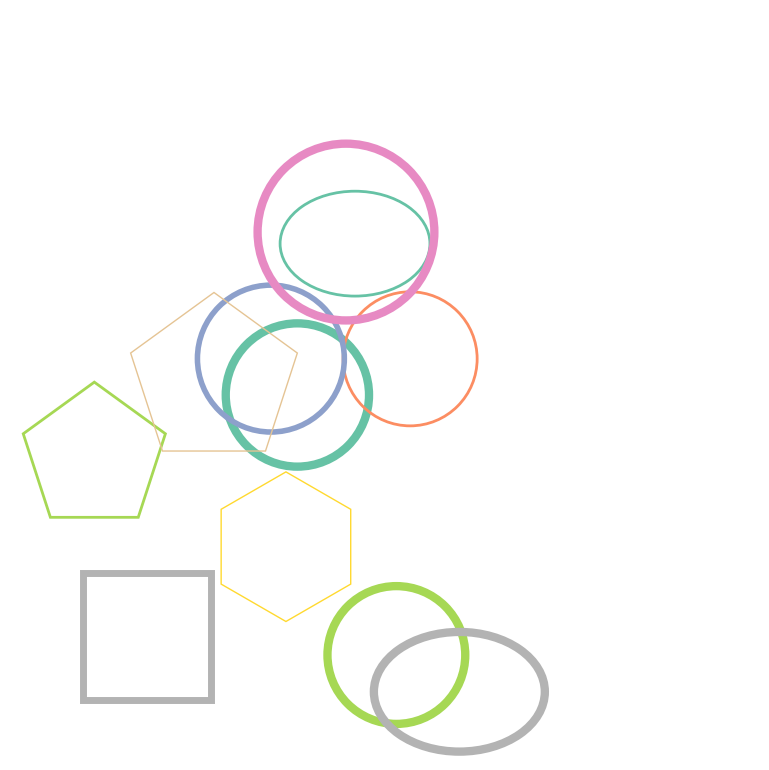[{"shape": "oval", "thickness": 1, "radius": 0.49, "center": [0.461, 0.684]}, {"shape": "circle", "thickness": 3, "radius": 0.47, "center": [0.386, 0.487]}, {"shape": "circle", "thickness": 1, "radius": 0.44, "center": [0.533, 0.534]}, {"shape": "circle", "thickness": 2, "radius": 0.48, "center": [0.352, 0.534]}, {"shape": "circle", "thickness": 3, "radius": 0.57, "center": [0.449, 0.699]}, {"shape": "circle", "thickness": 3, "radius": 0.45, "center": [0.515, 0.149]}, {"shape": "pentagon", "thickness": 1, "radius": 0.49, "center": [0.122, 0.407]}, {"shape": "hexagon", "thickness": 0.5, "radius": 0.49, "center": [0.371, 0.29]}, {"shape": "pentagon", "thickness": 0.5, "radius": 0.57, "center": [0.278, 0.506]}, {"shape": "square", "thickness": 2.5, "radius": 0.41, "center": [0.191, 0.173]}, {"shape": "oval", "thickness": 3, "radius": 0.56, "center": [0.597, 0.102]}]